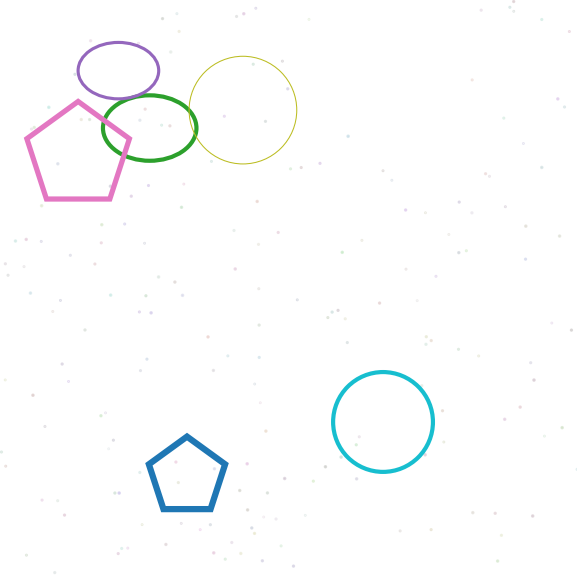[{"shape": "pentagon", "thickness": 3, "radius": 0.35, "center": [0.324, 0.174]}, {"shape": "oval", "thickness": 2, "radius": 0.4, "center": [0.259, 0.777]}, {"shape": "oval", "thickness": 1.5, "radius": 0.35, "center": [0.205, 0.877]}, {"shape": "pentagon", "thickness": 2.5, "radius": 0.47, "center": [0.135, 0.73]}, {"shape": "circle", "thickness": 0.5, "radius": 0.47, "center": [0.421, 0.808]}, {"shape": "circle", "thickness": 2, "radius": 0.43, "center": [0.663, 0.268]}]